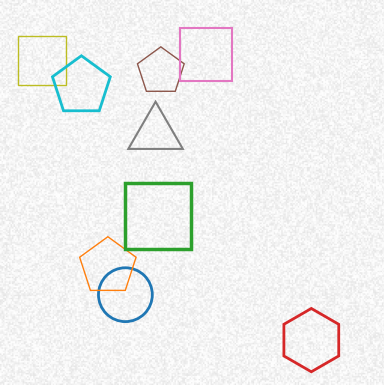[{"shape": "circle", "thickness": 2, "radius": 0.35, "center": [0.326, 0.235]}, {"shape": "pentagon", "thickness": 1, "radius": 0.39, "center": [0.28, 0.308]}, {"shape": "square", "thickness": 2.5, "radius": 0.43, "center": [0.412, 0.44]}, {"shape": "hexagon", "thickness": 2, "radius": 0.41, "center": [0.809, 0.117]}, {"shape": "pentagon", "thickness": 1, "radius": 0.32, "center": [0.418, 0.815]}, {"shape": "square", "thickness": 1.5, "radius": 0.34, "center": [0.534, 0.858]}, {"shape": "triangle", "thickness": 1.5, "radius": 0.41, "center": [0.404, 0.654]}, {"shape": "square", "thickness": 1, "radius": 0.32, "center": [0.109, 0.843]}, {"shape": "pentagon", "thickness": 2, "radius": 0.39, "center": [0.211, 0.776]}]